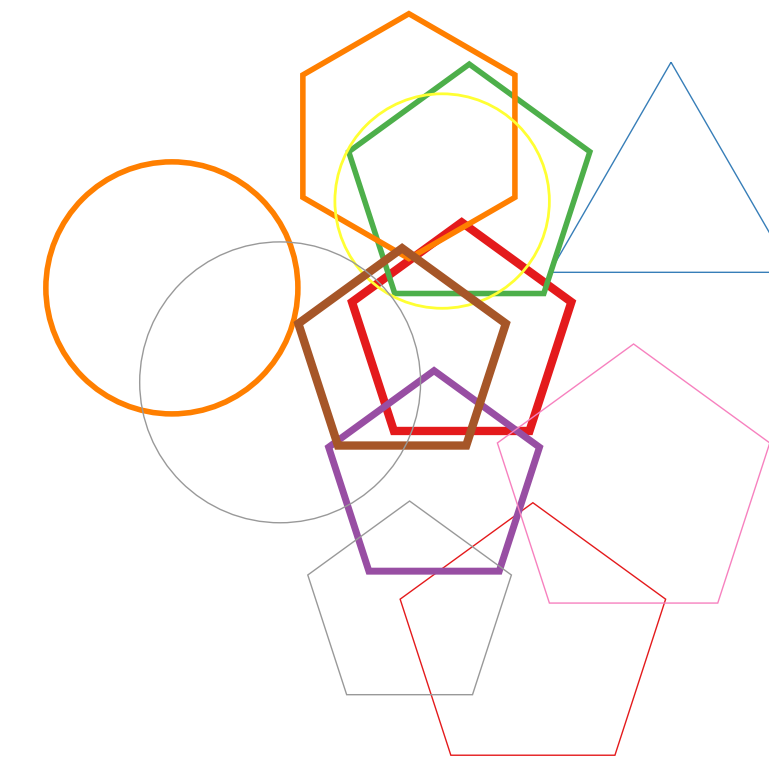[{"shape": "pentagon", "thickness": 3, "radius": 0.75, "center": [0.6, 0.561]}, {"shape": "pentagon", "thickness": 0.5, "radius": 0.91, "center": [0.692, 0.166]}, {"shape": "triangle", "thickness": 0.5, "radius": 0.91, "center": [0.871, 0.737]}, {"shape": "pentagon", "thickness": 2, "radius": 0.82, "center": [0.609, 0.752]}, {"shape": "pentagon", "thickness": 2.5, "radius": 0.72, "center": [0.564, 0.375]}, {"shape": "hexagon", "thickness": 2, "radius": 0.79, "center": [0.531, 0.823]}, {"shape": "circle", "thickness": 2, "radius": 0.82, "center": [0.223, 0.626]}, {"shape": "circle", "thickness": 1, "radius": 0.7, "center": [0.574, 0.739]}, {"shape": "pentagon", "thickness": 3, "radius": 0.71, "center": [0.522, 0.536]}, {"shape": "pentagon", "thickness": 0.5, "radius": 0.93, "center": [0.823, 0.367]}, {"shape": "pentagon", "thickness": 0.5, "radius": 0.7, "center": [0.532, 0.21]}, {"shape": "circle", "thickness": 0.5, "radius": 0.91, "center": [0.364, 0.503]}]